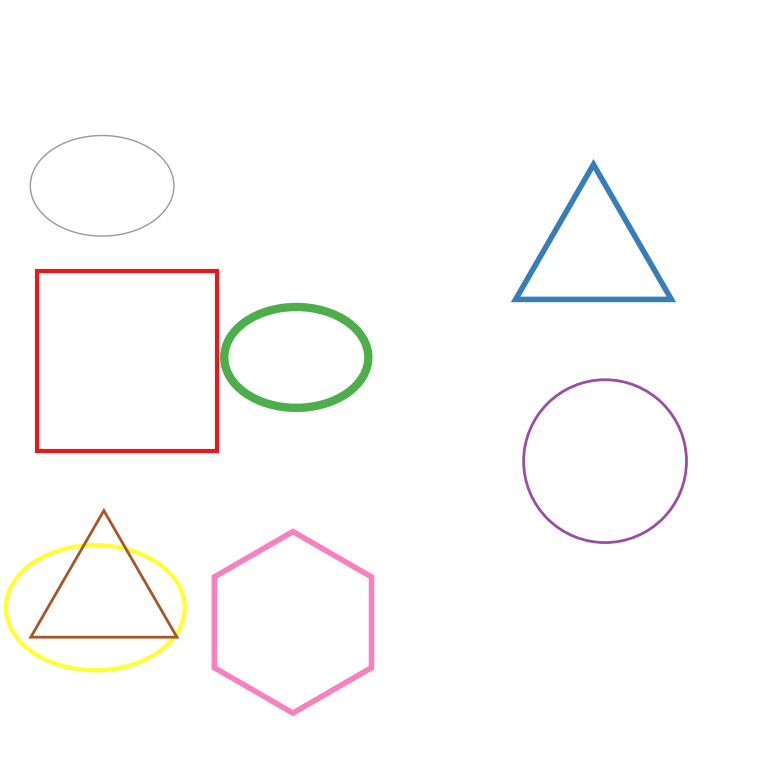[{"shape": "square", "thickness": 1.5, "radius": 0.59, "center": [0.165, 0.531]}, {"shape": "triangle", "thickness": 2, "radius": 0.58, "center": [0.771, 0.67]}, {"shape": "oval", "thickness": 3, "radius": 0.47, "center": [0.385, 0.536]}, {"shape": "circle", "thickness": 1, "radius": 0.53, "center": [0.786, 0.401]}, {"shape": "oval", "thickness": 1.5, "radius": 0.58, "center": [0.124, 0.211]}, {"shape": "triangle", "thickness": 1, "radius": 0.55, "center": [0.135, 0.227]}, {"shape": "hexagon", "thickness": 2, "radius": 0.59, "center": [0.38, 0.192]}, {"shape": "oval", "thickness": 0.5, "radius": 0.47, "center": [0.133, 0.759]}]